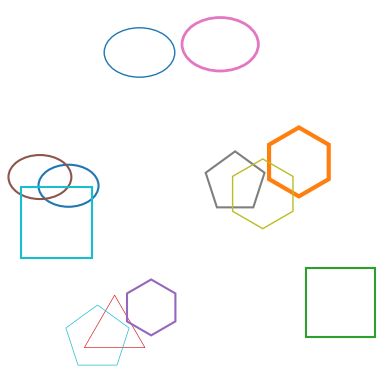[{"shape": "oval", "thickness": 1, "radius": 0.46, "center": [0.362, 0.864]}, {"shape": "oval", "thickness": 1.5, "radius": 0.39, "center": [0.178, 0.518]}, {"shape": "hexagon", "thickness": 3, "radius": 0.45, "center": [0.776, 0.579]}, {"shape": "square", "thickness": 1.5, "radius": 0.44, "center": [0.884, 0.214]}, {"shape": "triangle", "thickness": 0.5, "radius": 0.45, "center": [0.298, 0.143]}, {"shape": "hexagon", "thickness": 1.5, "radius": 0.36, "center": [0.393, 0.201]}, {"shape": "oval", "thickness": 1.5, "radius": 0.41, "center": [0.104, 0.54]}, {"shape": "oval", "thickness": 2, "radius": 0.5, "center": [0.572, 0.885]}, {"shape": "pentagon", "thickness": 1.5, "radius": 0.4, "center": [0.611, 0.526]}, {"shape": "hexagon", "thickness": 1, "radius": 0.45, "center": [0.683, 0.497]}, {"shape": "square", "thickness": 1.5, "radius": 0.46, "center": [0.146, 0.422]}, {"shape": "pentagon", "thickness": 0.5, "radius": 0.43, "center": [0.253, 0.121]}]